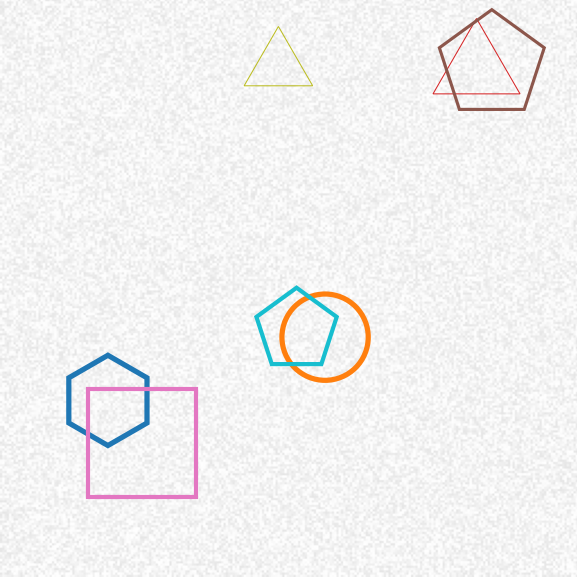[{"shape": "hexagon", "thickness": 2.5, "radius": 0.39, "center": [0.187, 0.306]}, {"shape": "circle", "thickness": 2.5, "radius": 0.37, "center": [0.563, 0.415]}, {"shape": "triangle", "thickness": 0.5, "radius": 0.43, "center": [0.825, 0.88]}, {"shape": "pentagon", "thickness": 1.5, "radius": 0.48, "center": [0.852, 0.887]}, {"shape": "square", "thickness": 2, "radius": 0.46, "center": [0.246, 0.232]}, {"shape": "triangle", "thickness": 0.5, "radius": 0.34, "center": [0.482, 0.885]}, {"shape": "pentagon", "thickness": 2, "radius": 0.37, "center": [0.514, 0.428]}]